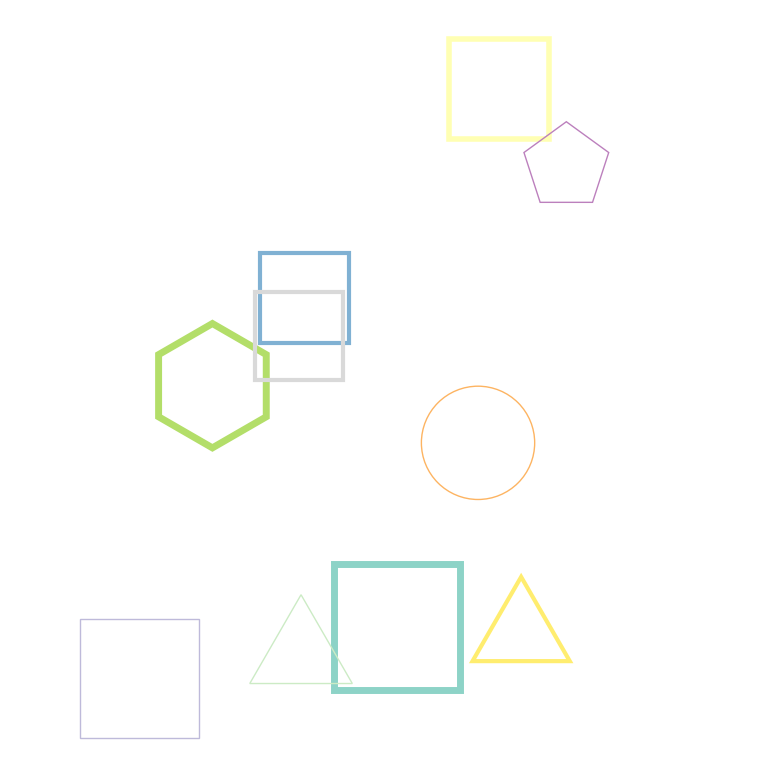[{"shape": "square", "thickness": 2.5, "radius": 0.41, "center": [0.516, 0.186]}, {"shape": "square", "thickness": 2, "radius": 0.33, "center": [0.648, 0.885]}, {"shape": "square", "thickness": 0.5, "radius": 0.39, "center": [0.181, 0.119]}, {"shape": "square", "thickness": 1.5, "radius": 0.29, "center": [0.395, 0.613]}, {"shape": "circle", "thickness": 0.5, "radius": 0.37, "center": [0.621, 0.425]}, {"shape": "hexagon", "thickness": 2.5, "radius": 0.4, "center": [0.276, 0.499]}, {"shape": "square", "thickness": 1.5, "radius": 0.29, "center": [0.388, 0.564]}, {"shape": "pentagon", "thickness": 0.5, "radius": 0.29, "center": [0.736, 0.784]}, {"shape": "triangle", "thickness": 0.5, "radius": 0.38, "center": [0.391, 0.151]}, {"shape": "triangle", "thickness": 1.5, "radius": 0.36, "center": [0.677, 0.178]}]